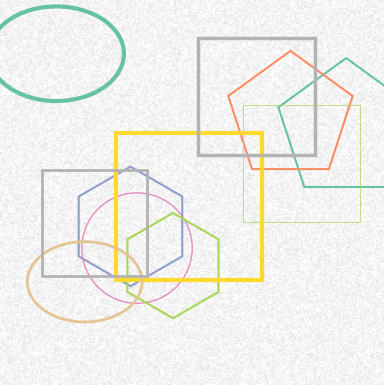[{"shape": "pentagon", "thickness": 1.5, "radius": 0.93, "center": [0.899, 0.664]}, {"shape": "oval", "thickness": 3, "radius": 0.88, "center": [0.146, 0.86]}, {"shape": "pentagon", "thickness": 1.5, "radius": 0.85, "center": [0.754, 0.698]}, {"shape": "hexagon", "thickness": 1.5, "radius": 0.78, "center": [0.339, 0.412]}, {"shape": "circle", "thickness": 1, "radius": 0.72, "center": [0.356, 0.356]}, {"shape": "hexagon", "thickness": 1.5, "radius": 0.68, "center": [0.449, 0.31]}, {"shape": "square", "thickness": 0.5, "radius": 0.76, "center": [0.783, 0.575]}, {"shape": "square", "thickness": 3, "radius": 0.95, "center": [0.491, 0.464]}, {"shape": "oval", "thickness": 2, "radius": 0.75, "center": [0.22, 0.268]}, {"shape": "square", "thickness": 2.5, "radius": 0.76, "center": [0.667, 0.75]}, {"shape": "square", "thickness": 2, "radius": 0.69, "center": [0.246, 0.421]}]